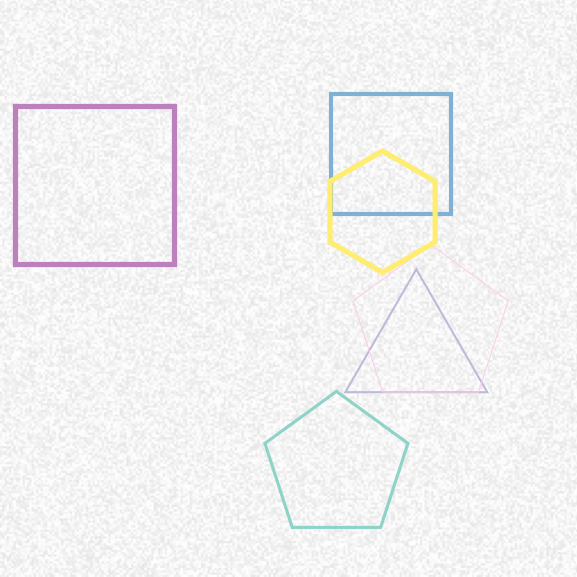[{"shape": "pentagon", "thickness": 1.5, "radius": 0.65, "center": [0.583, 0.191]}, {"shape": "triangle", "thickness": 1, "radius": 0.71, "center": [0.721, 0.391]}, {"shape": "square", "thickness": 2, "radius": 0.52, "center": [0.677, 0.733]}, {"shape": "pentagon", "thickness": 0.5, "radius": 0.71, "center": [0.746, 0.435]}, {"shape": "square", "thickness": 2.5, "radius": 0.69, "center": [0.164, 0.679]}, {"shape": "hexagon", "thickness": 2.5, "radius": 0.53, "center": [0.662, 0.633]}]